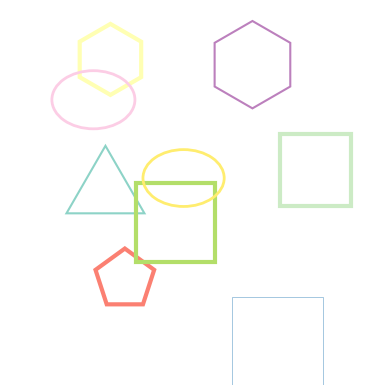[{"shape": "triangle", "thickness": 1.5, "radius": 0.58, "center": [0.274, 0.504]}, {"shape": "hexagon", "thickness": 3, "radius": 0.46, "center": [0.287, 0.846]}, {"shape": "pentagon", "thickness": 3, "radius": 0.4, "center": [0.324, 0.274]}, {"shape": "square", "thickness": 0.5, "radius": 0.59, "center": [0.722, 0.111]}, {"shape": "square", "thickness": 3, "radius": 0.51, "center": [0.457, 0.421]}, {"shape": "oval", "thickness": 2, "radius": 0.54, "center": [0.243, 0.741]}, {"shape": "hexagon", "thickness": 1.5, "radius": 0.57, "center": [0.656, 0.832]}, {"shape": "square", "thickness": 3, "radius": 0.46, "center": [0.819, 0.559]}, {"shape": "oval", "thickness": 2, "radius": 0.53, "center": [0.477, 0.538]}]